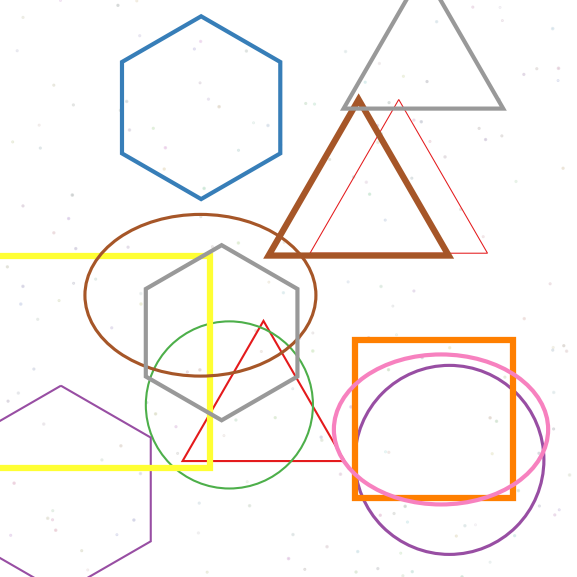[{"shape": "triangle", "thickness": 0.5, "radius": 0.89, "center": [0.69, 0.649]}, {"shape": "triangle", "thickness": 1, "radius": 0.81, "center": [0.456, 0.282]}, {"shape": "hexagon", "thickness": 2, "radius": 0.79, "center": [0.348, 0.813]}, {"shape": "circle", "thickness": 1, "radius": 0.72, "center": [0.397, 0.298]}, {"shape": "circle", "thickness": 1.5, "radius": 0.82, "center": [0.778, 0.203]}, {"shape": "hexagon", "thickness": 1, "radius": 0.9, "center": [0.105, 0.152]}, {"shape": "square", "thickness": 3, "radius": 0.68, "center": [0.752, 0.273]}, {"shape": "square", "thickness": 3, "radius": 0.92, "center": [0.18, 0.372]}, {"shape": "triangle", "thickness": 3, "radius": 0.9, "center": [0.621, 0.647]}, {"shape": "oval", "thickness": 1.5, "radius": 1.0, "center": [0.347, 0.488]}, {"shape": "oval", "thickness": 2, "radius": 0.93, "center": [0.764, 0.256]}, {"shape": "triangle", "thickness": 2, "radius": 0.8, "center": [0.733, 0.891]}, {"shape": "hexagon", "thickness": 2, "radius": 0.76, "center": [0.384, 0.423]}]